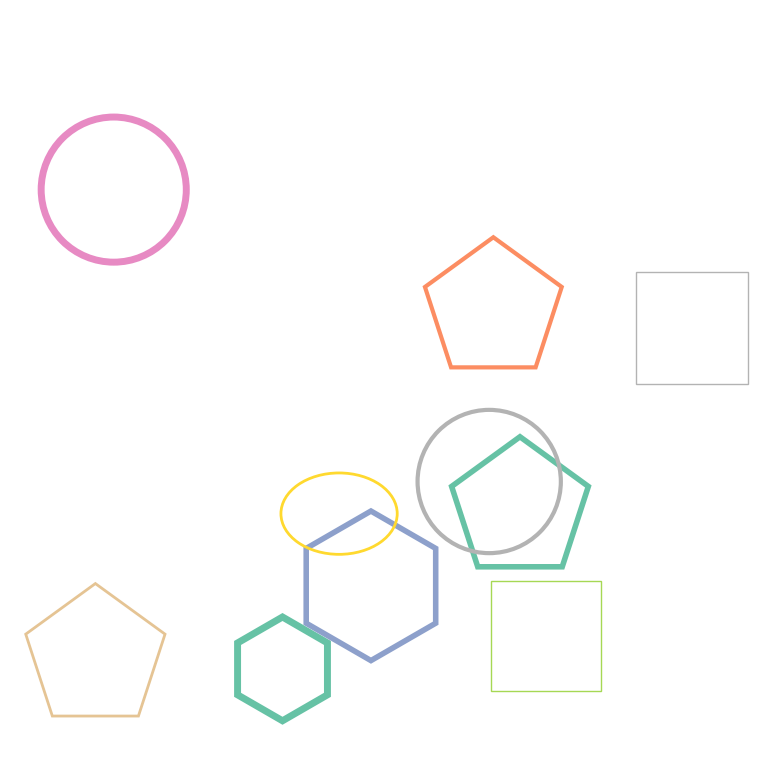[{"shape": "pentagon", "thickness": 2, "radius": 0.47, "center": [0.675, 0.339]}, {"shape": "hexagon", "thickness": 2.5, "radius": 0.34, "center": [0.367, 0.131]}, {"shape": "pentagon", "thickness": 1.5, "radius": 0.47, "center": [0.641, 0.598]}, {"shape": "hexagon", "thickness": 2, "radius": 0.49, "center": [0.482, 0.239]}, {"shape": "circle", "thickness": 2.5, "radius": 0.47, "center": [0.148, 0.754]}, {"shape": "square", "thickness": 0.5, "radius": 0.36, "center": [0.709, 0.174]}, {"shape": "oval", "thickness": 1, "radius": 0.38, "center": [0.44, 0.333]}, {"shape": "pentagon", "thickness": 1, "radius": 0.48, "center": [0.124, 0.147]}, {"shape": "circle", "thickness": 1.5, "radius": 0.47, "center": [0.635, 0.375]}, {"shape": "square", "thickness": 0.5, "radius": 0.36, "center": [0.898, 0.574]}]